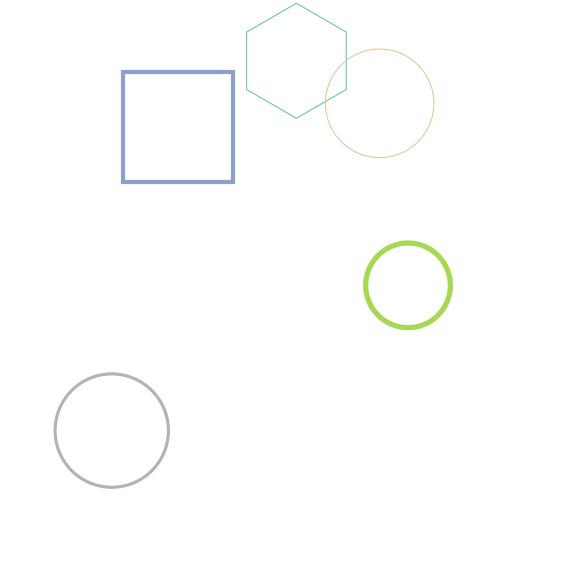[{"shape": "hexagon", "thickness": 0.5, "radius": 0.5, "center": [0.513, 0.894]}, {"shape": "square", "thickness": 2, "radius": 0.48, "center": [0.308, 0.779]}, {"shape": "circle", "thickness": 2.5, "radius": 0.37, "center": [0.707, 0.505]}, {"shape": "circle", "thickness": 0.5, "radius": 0.47, "center": [0.657, 0.82]}, {"shape": "circle", "thickness": 1.5, "radius": 0.49, "center": [0.194, 0.254]}]